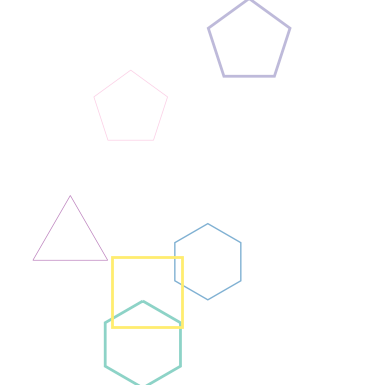[{"shape": "hexagon", "thickness": 2, "radius": 0.56, "center": [0.371, 0.105]}, {"shape": "pentagon", "thickness": 2, "radius": 0.56, "center": [0.647, 0.892]}, {"shape": "hexagon", "thickness": 1, "radius": 0.49, "center": [0.54, 0.32]}, {"shape": "pentagon", "thickness": 0.5, "radius": 0.5, "center": [0.34, 0.717]}, {"shape": "triangle", "thickness": 0.5, "radius": 0.56, "center": [0.183, 0.38]}, {"shape": "square", "thickness": 2, "radius": 0.45, "center": [0.382, 0.242]}]